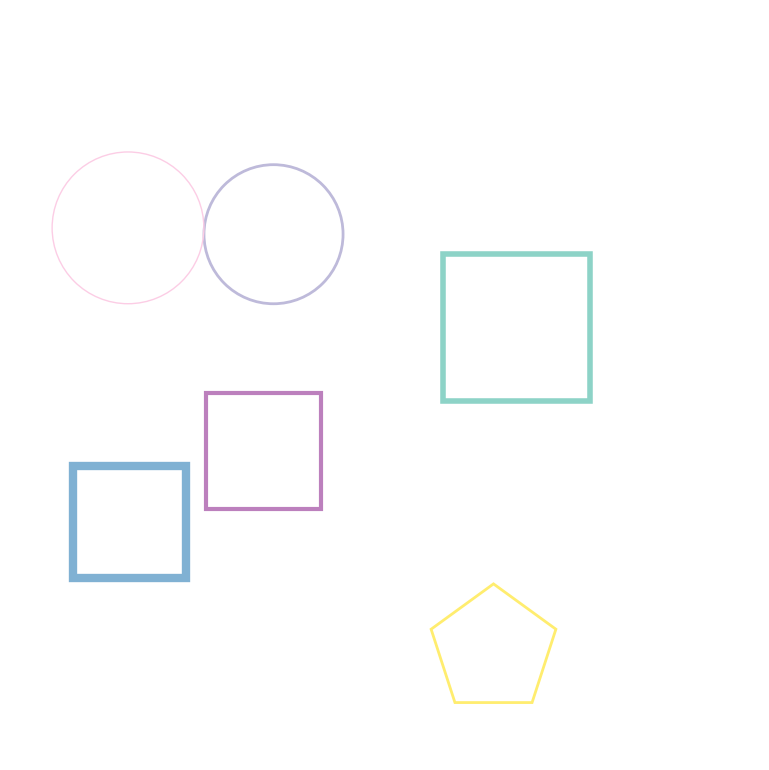[{"shape": "square", "thickness": 2, "radius": 0.48, "center": [0.671, 0.575]}, {"shape": "circle", "thickness": 1, "radius": 0.45, "center": [0.355, 0.696]}, {"shape": "square", "thickness": 3, "radius": 0.37, "center": [0.168, 0.322]}, {"shape": "circle", "thickness": 0.5, "radius": 0.49, "center": [0.166, 0.704]}, {"shape": "square", "thickness": 1.5, "radius": 0.38, "center": [0.342, 0.414]}, {"shape": "pentagon", "thickness": 1, "radius": 0.43, "center": [0.641, 0.157]}]